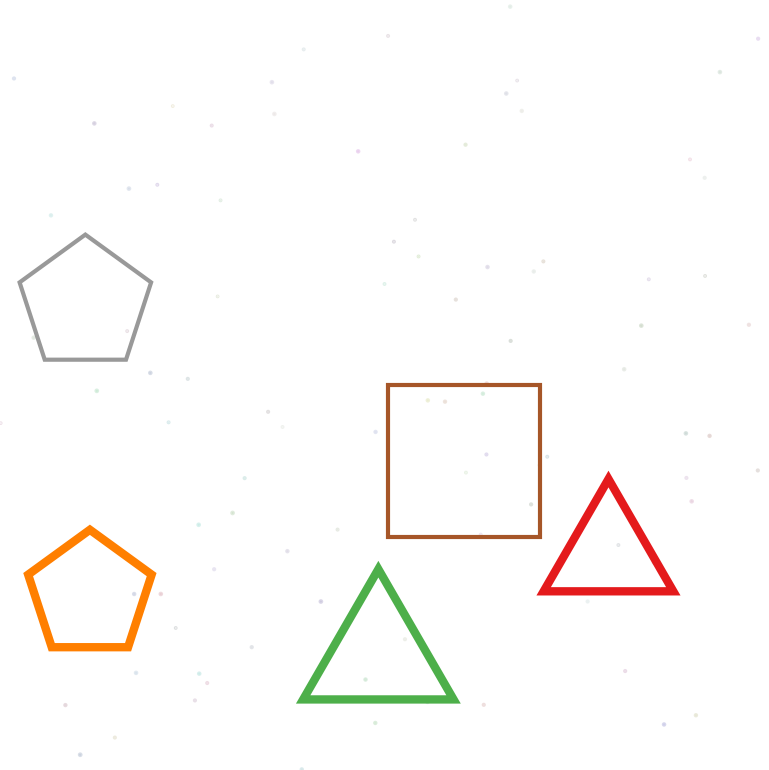[{"shape": "triangle", "thickness": 3, "radius": 0.49, "center": [0.79, 0.281]}, {"shape": "triangle", "thickness": 3, "radius": 0.56, "center": [0.491, 0.148]}, {"shape": "pentagon", "thickness": 3, "radius": 0.42, "center": [0.117, 0.228]}, {"shape": "square", "thickness": 1.5, "radius": 0.49, "center": [0.602, 0.401]}, {"shape": "pentagon", "thickness": 1.5, "radius": 0.45, "center": [0.111, 0.606]}]